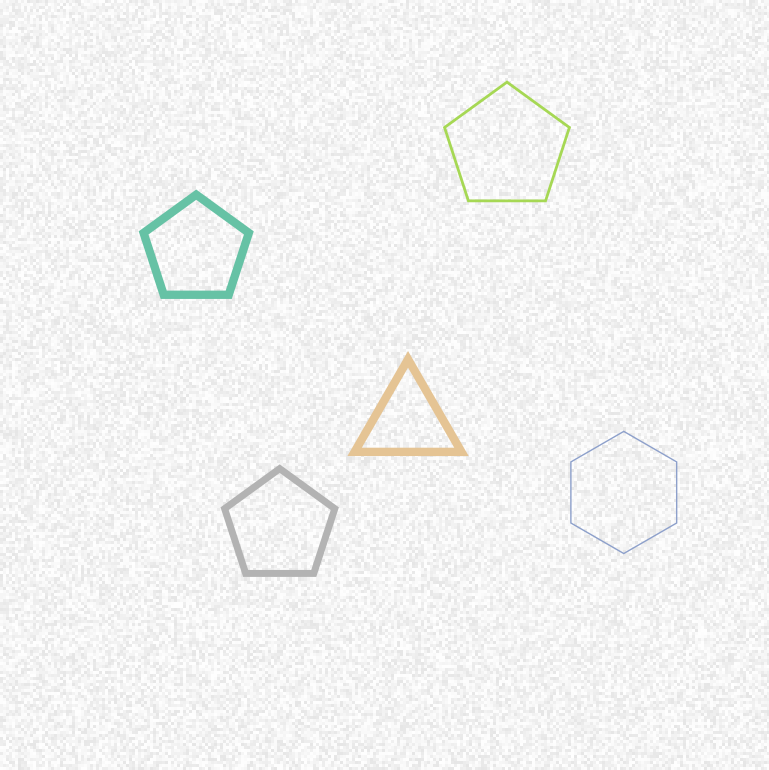[{"shape": "pentagon", "thickness": 3, "radius": 0.36, "center": [0.255, 0.675]}, {"shape": "hexagon", "thickness": 0.5, "radius": 0.4, "center": [0.81, 0.36]}, {"shape": "pentagon", "thickness": 1, "radius": 0.43, "center": [0.658, 0.808]}, {"shape": "triangle", "thickness": 3, "radius": 0.4, "center": [0.53, 0.453]}, {"shape": "pentagon", "thickness": 2.5, "radius": 0.38, "center": [0.363, 0.316]}]